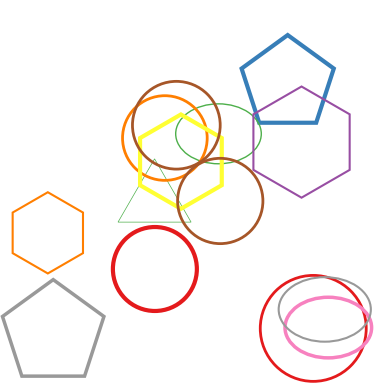[{"shape": "circle", "thickness": 2, "radius": 0.69, "center": [0.814, 0.147]}, {"shape": "circle", "thickness": 3, "radius": 0.55, "center": [0.402, 0.301]}, {"shape": "pentagon", "thickness": 3, "radius": 0.63, "center": [0.747, 0.783]}, {"shape": "triangle", "thickness": 0.5, "radius": 0.55, "center": [0.401, 0.478]}, {"shape": "oval", "thickness": 1, "radius": 0.56, "center": [0.568, 0.652]}, {"shape": "hexagon", "thickness": 1.5, "radius": 0.72, "center": [0.783, 0.631]}, {"shape": "hexagon", "thickness": 1.5, "radius": 0.53, "center": [0.124, 0.395]}, {"shape": "circle", "thickness": 2, "radius": 0.55, "center": [0.428, 0.641]}, {"shape": "hexagon", "thickness": 3, "radius": 0.61, "center": [0.47, 0.58]}, {"shape": "circle", "thickness": 2, "radius": 0.55, "center": [0.572, 0.478]}, {"shape": "circle", "thickness": 2, "radius": 0.57, "center": [0.458, 0.675]}, {"shape": "oval", "thickness": 2.5, "radius": 0.56, "center": [0.853, 0.149]}, {"shape": "oval", "thickness": 1.5, "radius": 0.6, "center": [0.844, 0.196]}, {"shape": "pentagon", "thickness": 2.5, "radius": 0.69, "center": [0.138, 0.135]}]